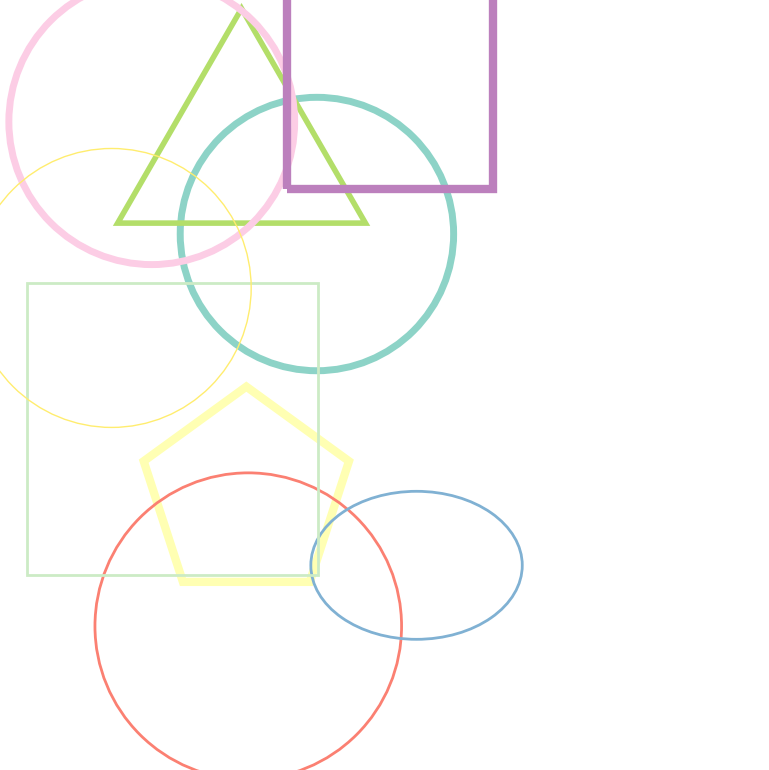[{"shape": "circle", "thickness": 2.5, "radius": 0.89, "center": [0.412, 0.696]}, {"shape": "pentagon", "thickness": 3, "radius": 0.7, "center": [0.32, 0.358]}, {"shape": "circle", "thickness": 1, "radius": 1.0, "center": [0.322, 0.187]}, {"shape": "oval", "thickness": 1, "radius": 0.69, "center": [0.541, 0.266]}, {"shape": "triangle", "thickness": 2, "radius": 0.93, "center": [0.314, 0.803]}, {"shape": "circle", "thickness": 2.5, "radius": 0.93, "center": [0.197, 0.842]}, {"shape": "square", "thickness": 3, "radius": 0.67, "center": [0.506, 0.888]}, {"shape": "square", "thickness": 1, "radius": 0.95, "center": [0.224, 0.443]}, {"shape": "circle", "thickness": 0.5, "radius": 0.91, "center": [0.145, 0.626]}]